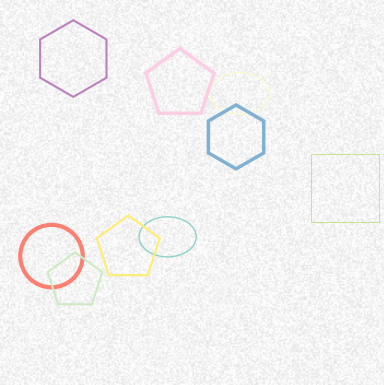[{"shape": "oval", "thickness": 1, "radius": 0.37, "center": [0.435, 0.385]}, {"shape": "oval", "thickness": 0.5, "radius": 0.39, "center": [0.622, 0.758]}, {"shape": "circle", "thickness": 3, "radius": 0.41, "center": [0.134, 0.335]}, {"shape": "hexagon", "thickness": 2.5, "radius": 0.41, "center": [0.613, 0.644]}, {"shape": "square", "thickness": 0.5, "radius": 0.44, "center": [0.896, 0.512]}, {"shape": "pentagon", "thickness": 2.5, "radius": 0.47, "center": [0.467, 0.781]}, {"shape": "hexagon", "thickness": 1.5, "radius": 0.5, "center": [0.19, 0.848]}, {"shape": "pentagon", "thickness": 1.5, "radius": 0.37, "center": [0.195, 0.27]}, {"shape": "pentagon", "thickness": 1.5, "radius": 0.43, "center": [0.333, 0.355]}]